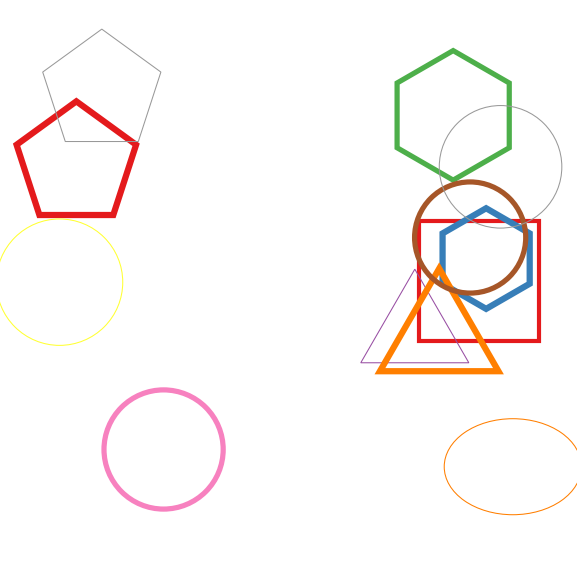[{"shape": "square", "thickness": 2, "radius": 0.52, "center": [0.829, 0.513]}, {"shape": "pentagon", "thickness": 3, "radius": 0.54, "center": [0.132, 0.715]}, {"shape": "hexagon", "thickness": 3, "radius": 0.44, "center": [0.842, 0.551]}, {"shape": "hexagon", "thickness": 2.5, "radius": 0.56, "center": [0.785, 0.799]}, {"shape": "triangle", "thickness": 0.5, "radius": 0.54, "center": [0.718, 0.425]}, {"shape": "triangle", "thickness": 3, "radius": 0.59, "center": [0.761, 0.416]}, {"shape": "oval", "thickness": 0.5, "radius": 0.59, "center": [0.888, 0.191]}, {"shape": "circle", "thickness": 0.5, "radius": 0.55, "center": [0.103, 0.511]}, {"shape": "circle", "thickness": 2.5, "radius": 0.48, "center": [0.814, 0.588]}, {"shape": "circle", "thickness": 2.5, "radius": 0.52, "center": [0.283, 0.221]}, {"shape": "pentagon", "thickness": 0.5, "radius": 0.54, "center": [0.176, 0.841]}, {"shape": "circle", "thickness": 0.5, "radius": 0.53, "center": [0.867, 0.71]}]